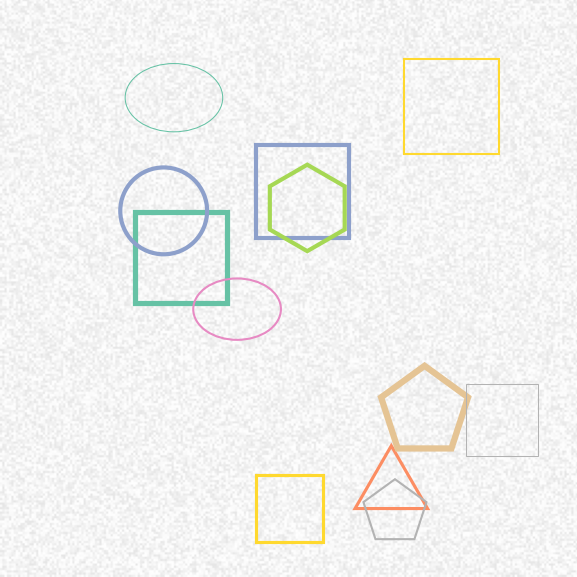[{"shape": "oval", "thickness": 0.5, "radius": 0.42, "center": [0.301, 0.83]}, {"shape": "square", "thickness": 2.5, "radius": 0.4, "center": [0.313, 0.553]}, {"shape": "triangle", "thickness": 1.5, "radius": 0.36, "center": [0.678, 0.155]}, {"shape": "square", "thickness": 2, "radius": 0.4, "center": [0.524, 0.667]}, {"shape": "circle", "thickness": 2, "radius": 0.38, "center": [0.283, 0.634]}, {"shape": "oval", "thickness": 1, "radius": 0.38, "center": [0.411, 0.464]}, {"shape": "hexagon", "thickness": 2, "radius": 0.37, "center": [0.532, 0.639]}, {"shape": "square", "thickness": 1.5, "radius": 0.29, "center": [0.501, 0.119]}, {"shape": "square", "thickness": 1, "radius": 0.41, "center": [0.781, 0.814]}, {"shape": "pentagon", "thickness": 3, "radius": 0.4, "center": [0.735, 0.287]}, {"shape": "square", "thickness": 0.5, "radius": 0.31, "center": [0.87, 0.272]}, {"shape": "pentagon", "thickness": 1, "radius": 0.29, "center": [0.684, 0.112]}]